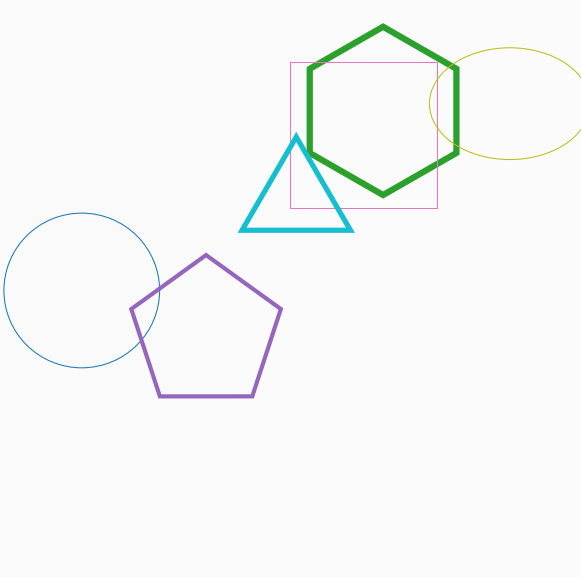[{"shape": "circle", "thickness": 0.5, "radius": 0.67, "center": [0.141, 0.496]}, {"shape": "hexagon", "thickness": 3, "radius": 0.73, "center": [0.659, 0.807]}, {"shape": "pentagon", "thickness": 2, "radius": 0.68, "center": [0.355, 0.422]}, {"shape": "square", "thickness": 0.5, "radius": 0.63, "center": [0.626, 0.766]}, {"shape": "oval", "thickness": 0.5, "radius": 0.69, "center": [0.877, 0.82]}, {"shape": "triangle", "thickness": 2.5, "radius": 0.54, "center": [0.51, 0.654]}]